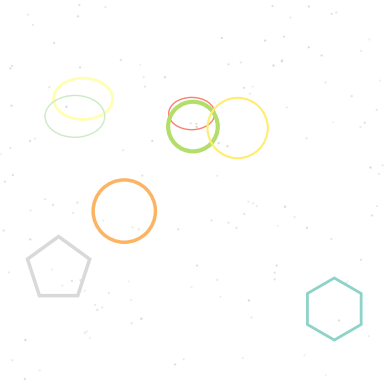[{"shape": "hexagon", "thickness": 2, "radius": 0.4, "center": [0.868, 0.197]}, {"shape": "oval", "thickness": 2, "radius": 0.38, "center": [0.216, 0.743]}, {"shape": "oval", "thickness": 1, "radius": 0.3, "center": [0.498, 0.705]}, {"shape": "circle", "thickness": 2.5, "radius": 0.4, "center": [0.323, 0.452]}, {"shape": "circle", "thickness": 3, "radius": 0.32, "center": [0.501, 0.671]}, {"shape": "pentagon", "thickness": 2.5, "radius": 0.42, "center": [0.152, 0.301]}, {"shape": "oval", "thickness": 1, "radius": 0.39, "center": [0.195, 0.698]}, {"shape": "circle", "thickness": 1.5, "radius": 0.39, "center": [0.617, 0.667]}]